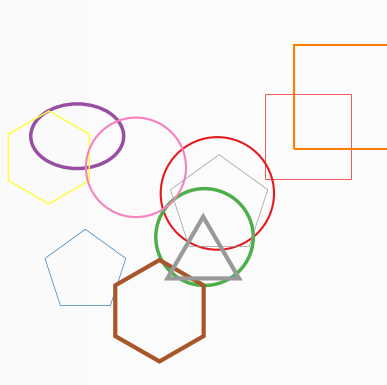[{"shape": "circle", "thickness": 1.5, "radius": 0.73, "center": [0.561, 0.498]}, {"shape": "square", "thickness": 0.5, "radius": 0.55, "center": [0.795, 0.645]}, {"shape": "pentagon", "thickness": 0.5, "radius": 0.55, "center": [0.22, 0.295]}, {"shape": "circle", "thickness": 2.5, "radius": 0.63, "center": [0.528, 0.384]}, {"shape": "oval", "thickness": 2.5, "radius": 0.6, "center": [0.199, 0.646]}, {"shape": "square", "thickness": 1.5, "radius": 0.68, "center": [0.895, 0.747]}, {"shape": "hexagon", "thickness": 1, "radius": 0.6, "center": [0.126, 0.591]}, {"shape": "hexagon", "thickness": 3, "radius": 0.66, "center": [0.412, 0.193]}, {"shape": "circle", "thickness": 1.5, "radius": 0.65, "center": [0.351, 0.565]}, {"shape": "triangle", "thickness": 3, "radius": 0.53, "center": [0.524, 0.33]}, {"shape": "pentagon", "thickness": 0.5, "radius": 0.66, "center": [0.565, 0.466]}]